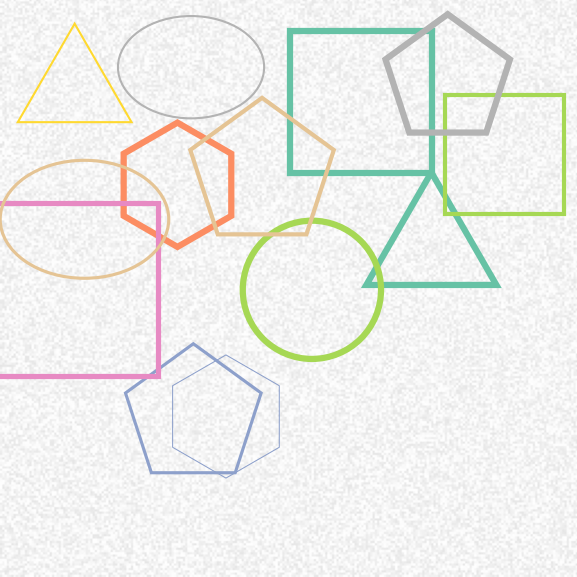[{"shape": "square", "thickness": 3, "radius": 0.62, "center": [0.625, 0.823]}, {"shape": "triangle", "thickness": 3, "radius": 0.65, "center": [0.747, 0.571]}, {"shape": "hexagon", "thickness": 3, "radius": 0.54, "center": [0.307, 0.679]}, {"shape": "pentagon", "thickness": 1.5, "radius": 0.62, "center": [0.335, 0.28]}, {"shape": "hexagon", "thickness": 0.5, "radius": 0.53, "center": [0.391, 0.278]}, {"shape": "square", "thickness": 2.5, "radius": 0.75, "center": [0.125, 0.498]}, {"shape": "square", "thickness": 2, "radius": 0.52, "center": [0.873, 0.732]}, {"shape": "circle", "thickness": 3, "radius": 0.6, "center": [0.54, 0.497]}, {"shape": "triangle", "thickness": 1, "radius": 0.57, "center": [0.129, 0.844]}, {"shape": "pentagon", "thickness": 2, "radius": 0.65, "center": [0.454, 0.699]}, {"shape": "oval", "thickness": 1.5, "radius": 0.73, "center": [0.146, 0.619]}, {"shape": "pentagon", "thickness": 3, "radius": 0.57, "center": [0.775, 0.861]}, {"shape": "oval", "thickness": 1, "radius": 0.63, "center": [0.331, 0.883]}]